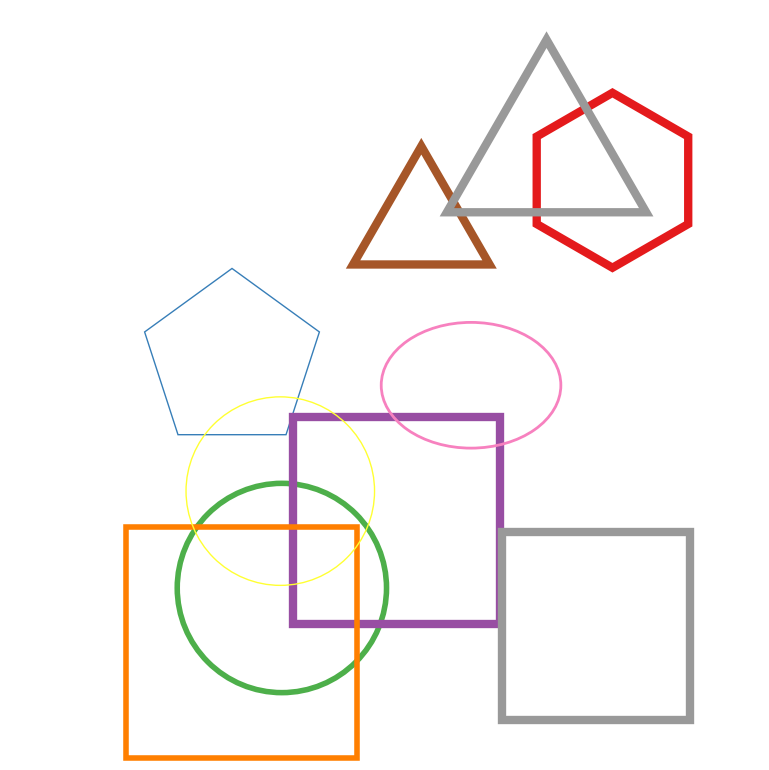[{"shape": "hexagon", "thickness": 3, "radius": 0.57, "center": [0.795, 0.766]}, {"shape": "pentagon", "thickness": 0.5, "radius": 0.6, "center": [0.301, 0.532]}, {"shape": "circle", "thickness": 2, "radius": 0.68, "center": [0.366, 0.236]}, {"shape": "square", "thickness": 3, "radius": 0.67, "center": [0.515, 0.324]}, {"shape": "square", "thickness": 2, "radius": 0.75, "center": [0.314, 0.166]}, {"shape": "circle", "thickness": 0.5, "radius": 0.61, "center": [0.364, 0.362]}, {"shape": "triangle", "thickness": 3, "radius": 0.51, "center": [0.547, 0.708]}, {"shape": "oval", "thickness": 1, "radius": 0.58, "center": [0.612, 0.5]}, {"shape": "square", "thickness": 3, "radius": 0.61, "center": [0.774, 0.187]}, {"shape": "triangle", "thickness": 3, "radius": 0.75, "center": [0.71, 0.799]}]